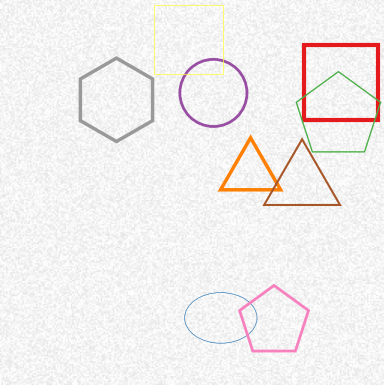[{"shape": "square", "thickness": 3, "radius": 0.48, "center": [0.887, 0.786]}, {"shape": "oval", "thickness": 0.5, "radius": 0.47, "center": [0.574, 0.174]}, {"shape": "pentagon", "thickness": 1, "radius": 0.58, "center": [0.879, 0.699]}, {"shape": "circle", "thickness": 2, "radius": 0.44, "center": [0.554, 0.759]}, {"shape": "triangle", "thickness": 2.5, "radius": 0.45, "center": [0.651, 0.552]}, {"shape": "square", "thickness": 0.5, "radius": 0.44, "center": [0.49, 0.897]}, {"shape": "triangle", "thickness": 1.5, "radius": 0.57, "center": [0.785, 0.524]}, {"shape": "pentagon", "thickness": 2, "radius": 0.47, "center": [0.712, 0.164]}, {"shape": "hexagon", "thickness": 2.5, "radius": 0.54, "center": [0.303, 0.741]}]